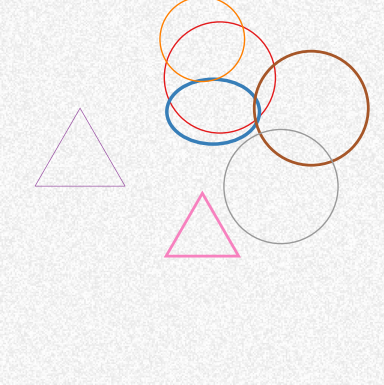[{"shape": "circle", "thickness": 1, "radius": 0.72, "center": [0.571, 0.799]}, {"shape": "oval", "thickness": 2.5, "radius": 0.6, "center": [0.554, 0.71]}, {"shape": "triangle", "thickness": 0.5, "radius": 0.68, "center": [0.208, 0.584]}, {"shape": "circle", "thickness": 1, "radius": 0.55, "center": [0.525, 0.898]}, {"shape": "circle", "thickness": 2, "radius": 0.74, "center": [0.808, 0.719]}, {"shape": "triangle", "thickness": 2, "radius": 0.54, "center": [0.526, 0.389]}, {"shape": "circle", "thickness": 1, "radius": 0.74, "center": [0.73, 0.515]}]